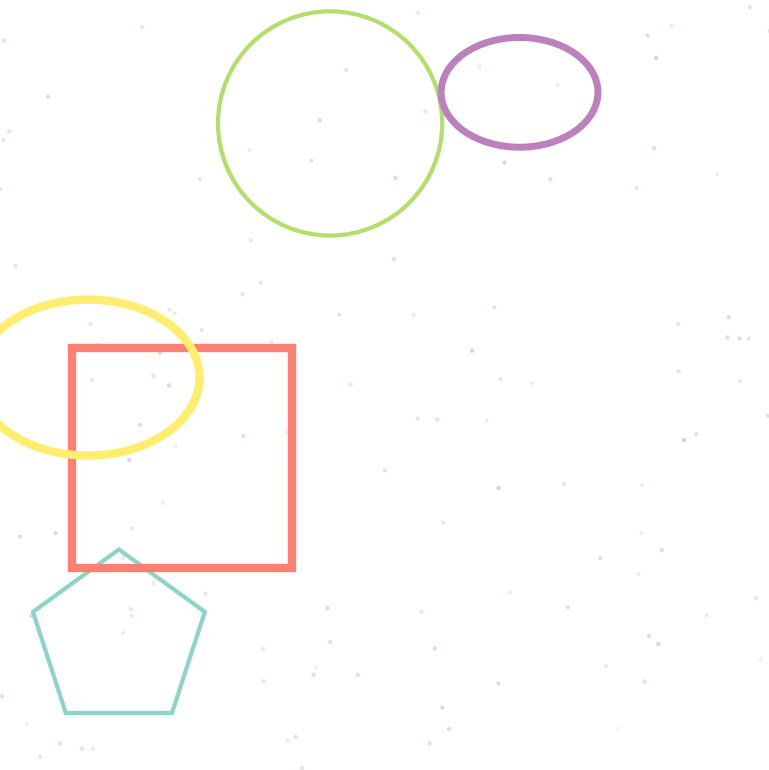[{"shape": "pentagon", "thickness": 1.5, "radius": 0.59, "center": [0.154, 0.169]}, {"shape": "square", "thickness": 3, "radius": 0.71, "center": [0.236, 0.405]}, {"shape": "circle", "thickness": 1.5, "radius": 0.73, "center": [0.429, 0.84]}, {"shape": "oval", "thickness": 2.5, "radius": 0.51, "center": [0.675, 0.88]}, {"shape": "oval", "thickness": 3, "radius": 0.72, "center": [0.114, 0.51]}]